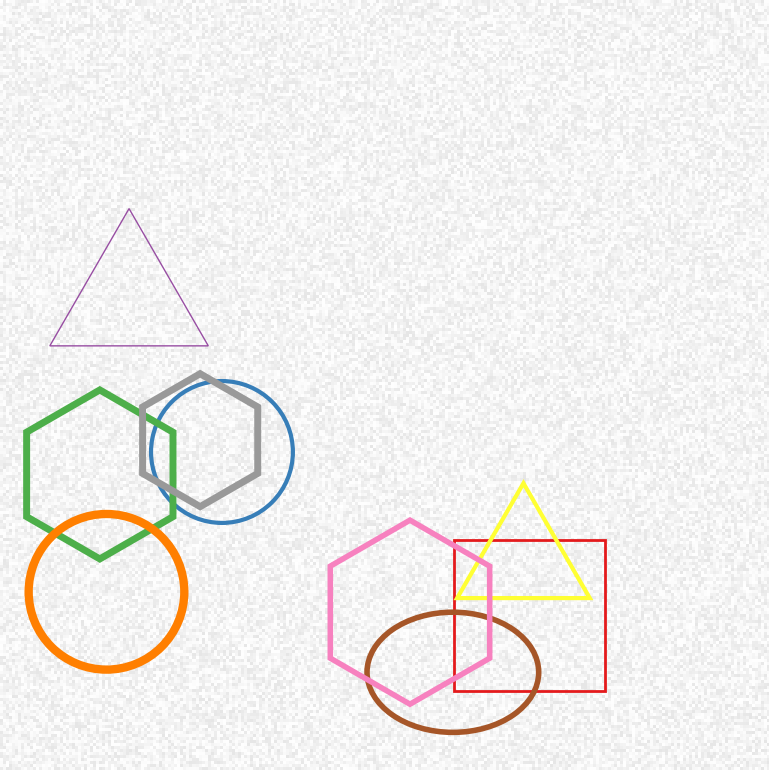[{"shape": "square", "thickness": 1, "radius": 0.49, "center": [0.687, 0.201]}, {"shape": "circle", "thickness": 1.5, "radius": 0.46, "center": [0.288, 0.413]}, {"shape": "hexagon", "thickness": 2.5, "radius": 0.55, "center": [0.13, 0.384]}, {"shape": "triangle", "thickness": 0.5, "radius": 0.59, "center": [0.168, 0.61]}, {"shape": "circle", "thickness": 3, "radius": 0.51, "center": [0.138, 0.231]}, {"shape": "triangle", "thickness": 1.5, "radius": 0.5, "center": [0.68, 0.273]}, {"shape": "oval", "thickness": 2, "radius": 0.56, "center": [0.588, 0.127]}, {"shape": "hexagon", "thickness": 2, "radius": 0.6, "center": [0.532, 0.205]}, {"shape": "hexagon", "thickness": 2.5, "radius": 0.43, "center": [0.26, 0.428]}]